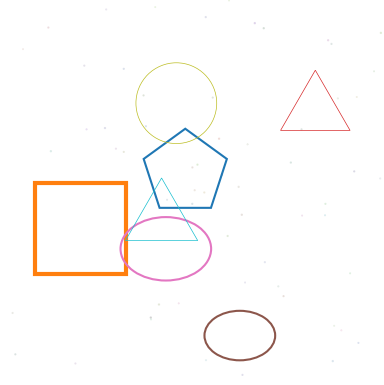[{"shape": "pentagon", "thickness": 1.5, "radius": 0.57, "center": [0.481, 0.552]}, {"shape": "square", "thickness": 3, "radius": 0.59, "center": [0.208, 0.407]}, {"shape": "triangle", "thickness": 0.5, "radius": 0.52, "center": [0.819, 0.713]}, {"shape": "oval", "thickness": 1.5, "radius": 0.46, "center": [0.623, 0.128]}, {"shape": "oval", "thickness": 1.5, "radius": 0.59, "center": [0.431, 0.354]}, {"shape": "circle", "thickness": 0.5, "radius": 0.52, "center": [0.458, 0.732]}, {"shape": "triangle", "thickness": 0.5, "radius": 0.54, "center": [0.42, 0.429]}]